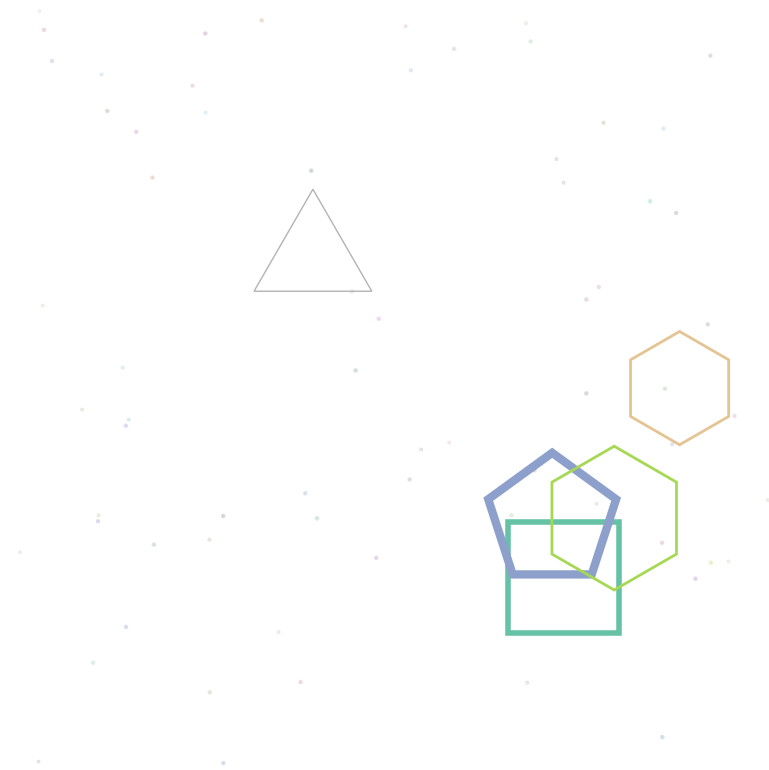[{"shape": "square", "thickness": 2, "radius": 0.36, "center": [0.732, 0.25]}, {"shape": "pentagon", "thickness": 3, "radius": 0.44, "center": [0.717, 0.325]}, {"shape": "hexagon", "thickness": 1, "radius": 0.47, "center": [0.798, 0.327]}, {"shape": "hexagon", "thickness": 1, "radius": 0.37, "center": [0.883, 0.496]}, {"shape": "triangle", "thickness": 0.5, "radius": 0.44, "center": [0.406, 0.666]}]